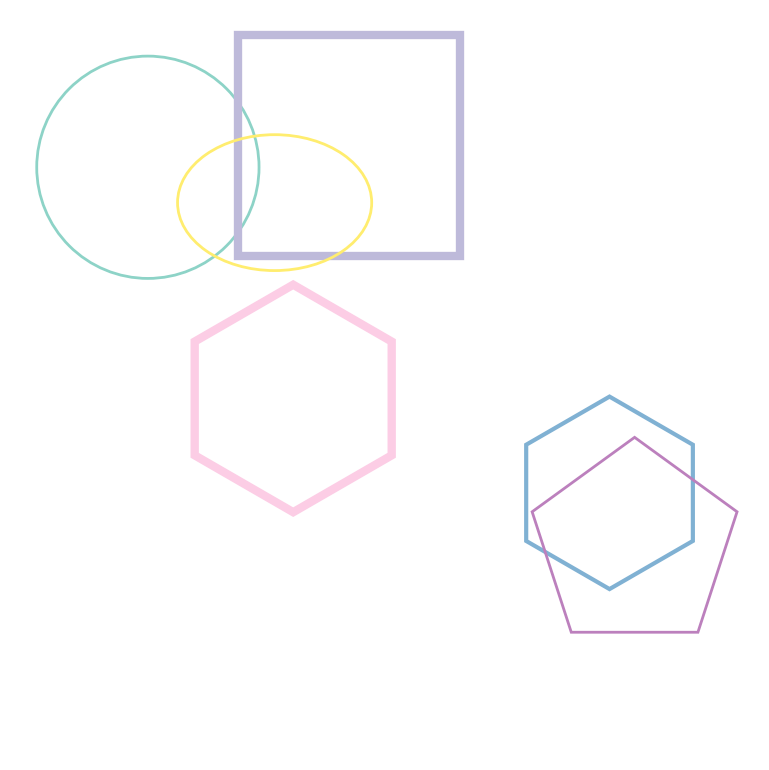[{"shape": "circle", "thickness": 1, "radius": 0.72, "center": [0.192, 0.783]}, {"shape": "square", "thickness": 3, "radius": 0.72, "center": [0.453, 0.811]}, {"shape": "hexagon", "thickness": 1.5, "radius": 0.62, "center": [0.792, 0.36]}, {"shape": "hexagon", "thickness": 3, "radius": 0.74, "center": [0.381, 0.483]}, {"shape": "pentagon", "thickness": 1, "radius": 0.7, "center": [0.824, 0.292]}, {"shape": "oval", "thickness": 1, "radius": 0.63, "center": [0.357, 0.737]}]